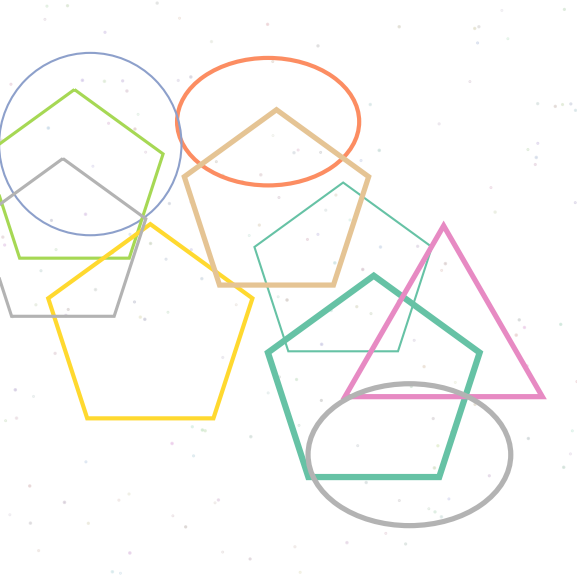[{"shape": "pentagon", "thickness": 3, "radius": 0.96, "center": [0.647, 0.329]}, {"shape": "pentagon", "thickness": 1, "radius": 0.81, "center": [0.594, 0.522]}, {"shape": "oval", "thickness": 2, "radius": 0.79, "center": [0.464, 0.788]}, {"shape": "circle", "thickness": 1, "radius": 0.79, "center": [0.156, 0.75]}, {"shape": "triangle", "thickness": 2.5, "radius": 0.99, "center": [0.768, 0.411]}, {"shape": "pentagon", "thickness": 1.5, "radius": 0.81, "center": [0.129, 0.683]}, {"shape": "pentagon", "thickness": 2, "radius": 0.93, "center": [0.26, 0.425]}, {"shape": "pentagon", "thickness": 2.5, "radius": 0.84, "center": [0.479, 0.641]}, {"shape": "pentagon", "thickness": 1.5, "radius": 0.76, "center": [0.109, 0.574]}, {"shape": "oval", "thickness": 2.5, "radius": 0.88, "center": [0.709, 0.212]}]